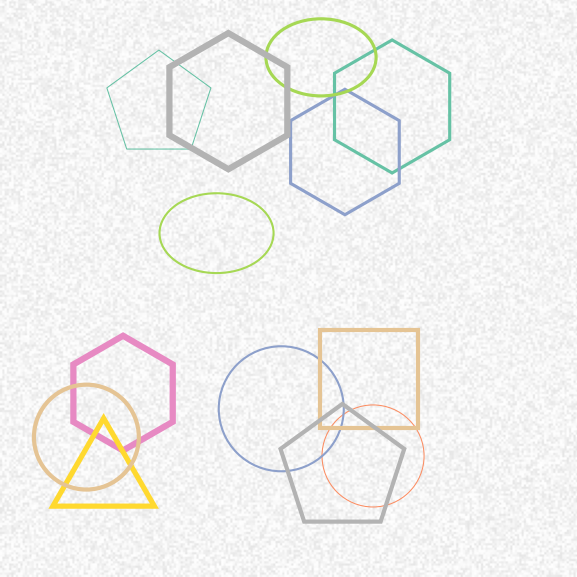[{"shape": "hexagon", "thickness": 1.5, "radius": 0.58, "center": [0.679, 0.815]}, {"shape": "pentagon", "thickness": 0.5, "radius": 0.47, "center": [0.275, 0.818]}, {"shape": "circle", "thickness": 0.5, "radius": 0.44, "center": [0.646, 0.21]}, {"shape": "circle", "thickness": 1, "radius": 0.54, "center": [0.487, 0.291]}, {"shape": "hexagon", "thickness": 1.5, "radius": 0.54, "center": [0.597, 0.736]}, {"shape": "hexagon", "thickness": 3, "radius": 0.5, "center": [0.213, 0.318]}, {"shape": "oval", "thickness": 1, "radius": 0.49, "center": [0.375, 0.595]}, {"shape": "oval", "thickness": 1.5, "radius": 0.48, "center": [0.556, 0.9]}, {"shape": "triangle", "thickness": 2.5, "radius": 0.51, "center": [0.179, 0.173]}, {"shape": "circle", "thickness": 2, "radius": 0.45, "center": [0.15, 0.242]}, {"shape": "square", "thickness": 2, "radius": 0.42, "center": [0.639, 0.342]}, {"shape": "pentagon", "thickness": 2, "radius": 0.56, "center": [0.593, 0.187]}, {"shape": "hexagon", "thickness": 3, "radius": 0.59, "center": [0.395, 0.824]}]